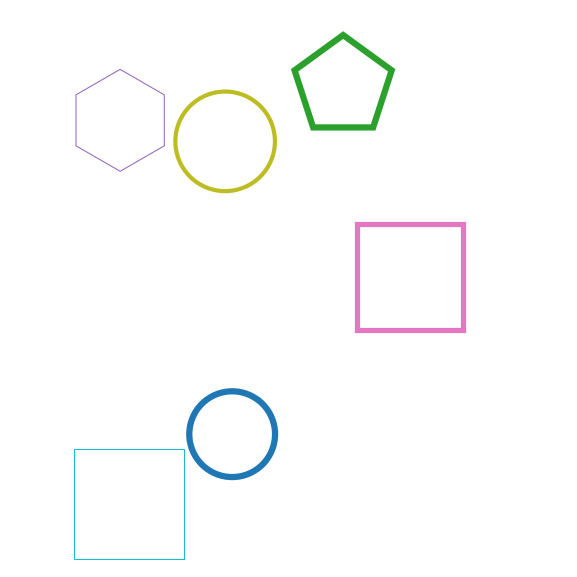[{"shape": "circle", "thickness": 3, "radius": 0.37, "center": [0.402, 0.247]}, {"shape": "pentagon", "thickness": 3, "radius": 0.44, "center": [0.594, 0.85]}, {"shape": "hexagon", "thickness": 0.5, "radius": 0.44, "center": [0.208, 0.791]}, {"shape": "square", "thickness": 2.5, "radius": 0.46, "center": [0.71, 0.519]}, {"shape": "circle", "thickness": 2, "radius": 0.43, "center": [0.39, 0.754]}, {"shape": "square", "thickness": 0.5, "radius": 0.48, "center": [0.223, 0.126]}]